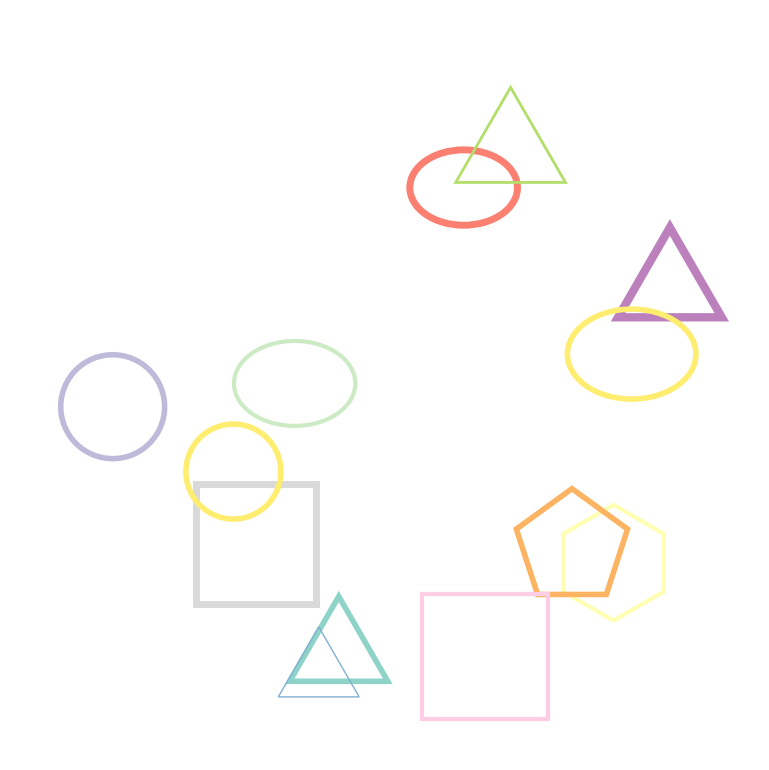[{"shape": "triangle", "thickness": 2, "radius": 0.37, "center": [0.44, 0.152]}, {"shape": "hexagon", "thickness": 1.5, "radius": 0.38, "center": [0.797, 0.269]}, {"shape": "circle", "thickness": 2, "radius": 0.34, "center": [0.146, 0.472]}, {"shape": "oval", "thickness": 2.5, "radius": 0.35, "center": [0.602, 0.756]}, {"shape": "triangle", "thickness": 0.5, "radius": 0.3, "center": [0.414, 0.125]}, {"shape": "pentagon", "thickness": 2, "radius": 0.38, "center": [0.743, 0.289]}, {"shape": "triangle", "thickness": 1, "radius": 0.41, "center": [0.663, 0.804]}, {"shape": "square", "thickness": 1.5, "radius": 0.41, "center": [0.63, 0.147]}, {"shape": "square", "thickness": 2.5, "radius": 0.39, "center": [0.333, 0.293]}, {"shape": "triangle", "thickness": 3, "radius": 0.39, "center": [0.87, 0.627]}, {"shape": "oval", "thickness": 1.5, "radius": 0.39, "center": [0.383, 0.502]}, {"shape": "oval", "thickness": 2, "radius": 0.42, "center": [0.82, 0.54]}, {"shape": "circle", "thickness": 2, "radius": 0.31, "center": [0.303, 0.388]}]